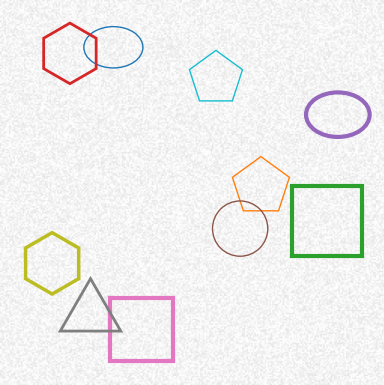[{"shape": "oval", "thickness": 1, "radius": 0.38, "center": [0.294, 0.877]}, {"shape": "pentagon", "thickness": 1, "radius": 0.39, "center": [0.678, 0.515]}, {"shape": "square", "thickness": 3, "radius": 0.45, "center": [0.85, 0.425]}, {"shape": "hexagon", "thickness": 2, "radius": 0.39, "center": [0.182, 0.861]}, {"shape": "oval", "thickness": 3, "radius": 0.41, "center": [0.877, 0.702]}, {"shape": "circle", "thickness": 1, "radius": 0.36, "center": [0.624, 0.406]}, {"shape": "square", "thickness": 3, "radius": 0.41, "center": [0.367, 0.145]}, {"shape": "triangle", "thickness": 2, "radius": 0.45, "center": [0.235, 0.185]}, {"shape": "hexagon", "thickness": 2.5, "radius": 0.4, "center": [0.135, 0.316]}, {"shape": "pentagon", "thickness": 1, "radius": 0.36, "center": [0.561, 0.797]}]